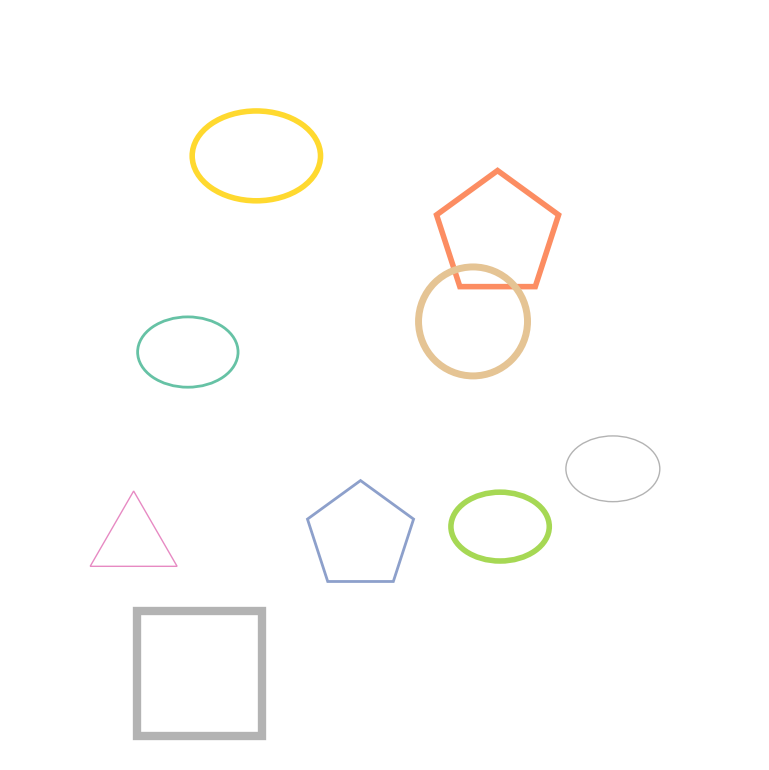[{"shape": "oval", "thickness": 1, "radius": 0.33, "center": [0.244, 0.543]}, {"shape": "pentagon", "thickness": 2, "radius": 0.42, "center": [0.646, 0.695]}, {"shape": "pentagon", "thickness": 1, "radius": 0.36, "center": [0.468, 0.303]}, {"shape": "triangle", "thickness": 0.5, "radius": 0.33, "center": [0.174, 0.297]}, {"shape": "oval", "thickness": 2, "radius": 0.32, "center": [0.649, 0.316]}, {"shape": "oval", "thickness": 2, "radius": 0.42, "center": [0.333, 0.798]}, {"shape": "circle", "thickness": 2.5, "radius": 0.35, "center": [0.614, 0.583]}, {"shape": "square", "thickness": 3, "radius": 0.41, "center": [0.259, 0.125]}, {"shape": "oval", "thickness": 0.5, "radius": 0.3, "center": [0.796, 0.391]}]